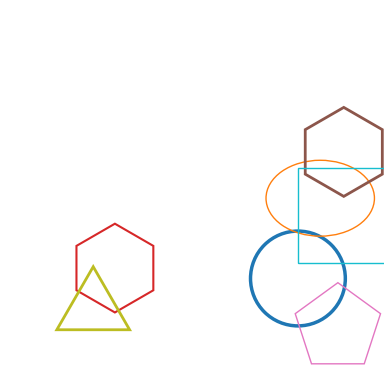[{"shape": "circle", "thickness": 2.5, "radius": 0.62, "center": [0.774, 0.277]}, {"shape": "oval", "thickness": 1, "radius": 0.7, "center": [0.832, 0.485]}, {"shape": "hexagon", "thickness": 1.5, "radius": 0.58, "center": [0.298, 0.304]}, {"shape": "hexagon", "thickness": 2, "radius": 0.58, "center": [0.893, 0.605]}, {"shape": "pentagon", "thickness": 1, "radius": 0.58, "center": [0.878, 0.149]}, {"shape": "triangle", "thickness": 2, "radius": 0.55, "center": [0.242, 0.198]}, {"shape": "square", "thickness": 1, "radius": 0.62, "center": [0.899, 0.441]}]